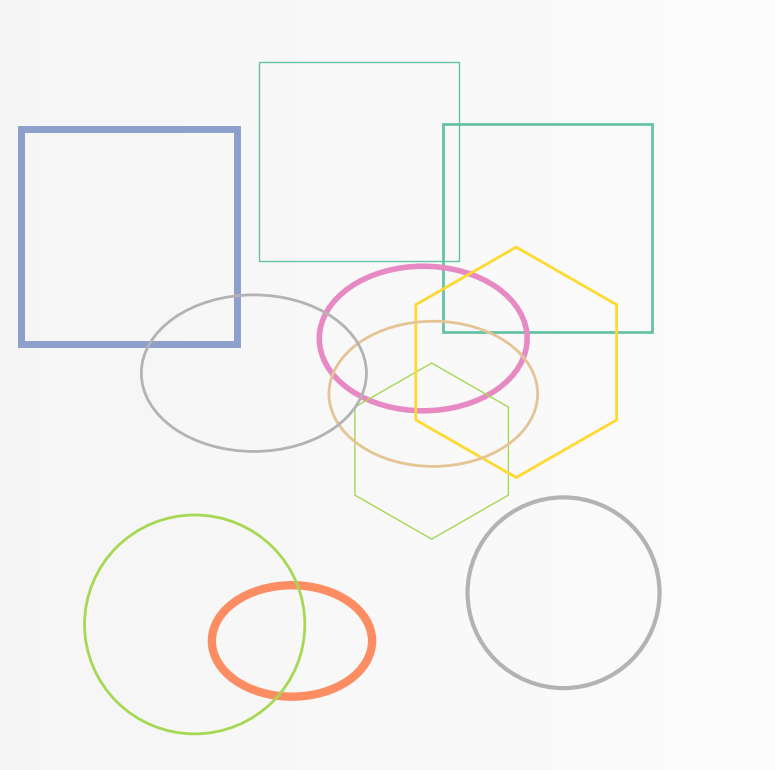[{"shape": "square", "thickness": 1, "radius": 0.67, "center": [0.706, 0.704]}, {"shape": "square", "thickness": 0.5, "radius": 0.65, "center": [0.464, 0.79]}, {"shape": "oval", "thickness": 3, "radius": 0.52, "center": [0.377, 0.168]}, {"shape": "square", "thickness": 2.5, "radius": 0.7, "center": [0.167, 0.693]}, {"shape": "oval", "thickness": 2, "radius": 0.67, "center": [0.546, 0.56]}, {"shape": "circle", "thickness": 1, "radius": 0.71, "center": [0.251, 0.189]}, {"shape": "hexagon", "thickness": 0.5, "radius": 0.57, "center": [0.557, 0.414]}, {"shape": "hexagon", "thickness": 1, "radius": 0.75, "center": [0.666, 0.529]}, {"shape": "oval", "thickness": 1, "radius": 0.67, "center": [0.559, 0.489]}, {"shape": "oval", "thickness": 1, "radius": 0.73, "center": [0.328, 0.515]}, {"shape": "circle", "thickness": 1.5, "radius": 0.62, "center": [0.727, 0.23]}]